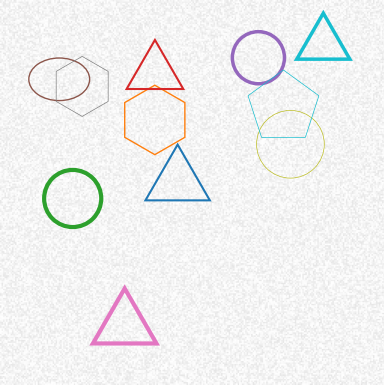[{"shape": "triangle", "thickness": 1.5, "radius": 0.48, "center": [0.461, 0.528]}, {"shape": "hexagon", "thickness": 1, "radius": 0.45, "center": [0.402, 0.688]}, {"shape": "circle", "thickness": 3, "radius": 0.37, "center": [0.189, 0.484]}, {"shape": "triangle", "thickness": 1.5, "radius": 0.42, "center": [0.402, 0.811]}, {"shape": "circle", "thickness": 2.5, "radius": 0.34, "center": [0.671, 0.85]}, {"shape": "oval", "thickness": 1, "radius": 0.39, "center": [0.154, 0.794]}, {"shape": "triangle", "thickness": 3, "radius": 0.48, "center": [0.324, 0.156]}, {"shape": "hexagon", "thickness": 0.5, "radius": 0.39, "center": [0.213, 0.776]}, {"shape": "circle", "thickness": 0.5, "radius": 0.44, "center": [0.754, 0.625]}, {"shape": "pentagon", "thickness": 0.5, "radius": 0.48, "center": [0.736, 0.721]}, {"shape": "triangle", "thickness": 2.5, "radius": 0.4, "center": [0.84, 0.886]}]